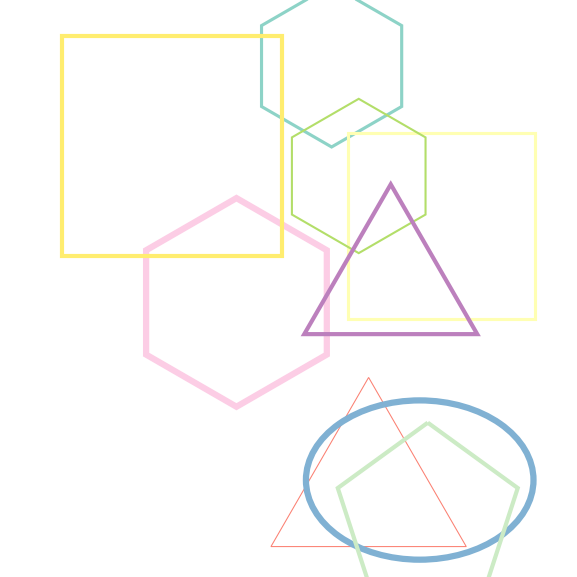[{"shape": "hexagon", "thickness": 1.5, "radius": 0.7, "center": [0.574, 0.885]}, {"shape": "square", "thickness": 1.5, "radius": 0.81, "center": [0.764, 0.608]}, {"shape": "triangle", "thickness": 0.5, "radius": 0.98, "center": [0.638, 0.15]}, {"shape": "oval", "thickness": 3, "radius": 0.99, "center": [0.727, 0.168]}, {"shape": "hexagon", "thickness": 1, "radius": 0.67, "center": [0.621, 0.694]}, {"shape": "hexagon", "thickness": 3, "radius": 0.9, "center": [0.409, 0.475]}, {"shape": "triangle", "thickness": 2, "radius": 0.86, "center": [0.677, 0.507]}, {"shape": "pentagon", "thickness": 2, "radius": 0.82, "center": [0.741, 0.103]}, {"shape": "square", "thickness": 2, "radius": 0.95, "center": [0.298, 0.746]}]